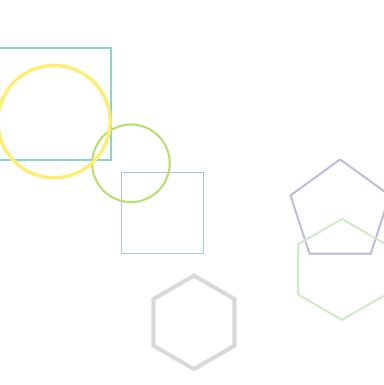[{"shape": "square", "thickness": 1.5, "radius": 0.73, "center": [0.144, 0.73]}, {"shape": "pentagon", "thickness": 1.5, "radius": 0.68, "center": [0.883, 0.451]}, {"shape": "square", "thickness": 0.5, "radius": 0.53, "center": [0.421, 0.448]}, {"shape": "circle", "thickness": 1.5, "radius": 0.5, "center": [0.34, 0.576]}, {"shape": "hexagon", "thickness": 3, "radius": 0.61, "center": [0.504, 0.163]}, {"shape": "hexagon", "thickness": 1.5, "radius": 0.66, "center": [0.888, 0.3]}, {"shape": "circle", "thickness": 2.5, "radius": 0.73, "center": [0.14, 0.684]}]